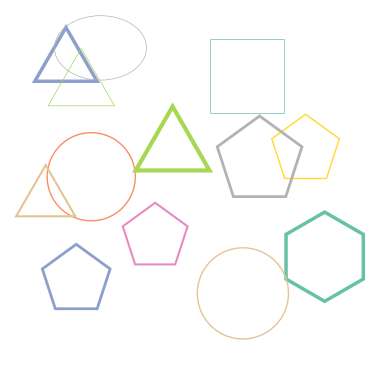[{"shape": "hexagon", "thickness": 2.5, "radius": 0.58, "center": [0.843, 0.333]}, {"shape": "square", "thickness": 0.5, "radius": 0.48, "center": [0.642, 0.803]}, {"shape": "circle", "thickness": 1, "radius": 0.57, "center": [0.237, 0.541]}, {"shape": "pentagon", "thickness": 2, "radius": 0.46, "center": [0.198, 0.273]}, {"shape": "triangle", "thickness": 2.5, "radius": 0.47, "center": [0.171, 0.836]}, {"shape": "pentagon", "thickness": 1.5, "radius": 0.44, "center": [0.403, 0.385]}, {"shape": "triangle", "thickness": 3, "radius": 0.55, "center": [0.448, 0.613]}, {"shape": "triangle", "thickness": 0.5, "radius": 0.5, "center": [0.211, 0.775]}, {"shape": "pentagon", "thickness": 1, "radius": 0.46, "center": [0.794, 0.611]}, {"shape": "circle", "thickness": 1, "radius": 0.59, "center": [0.631, 0.238]}, {"shape": "triangle", "thickness": 1.5, "radius": 0.44, "center": [0.119, 0.483]}, {"shape": "pentagon", "thickness": 2, "radius": 0.58, "center": [0.674, 0.583]}, {"shape": "oval", "thickness": 0.5, "radius": 0.6, "center": [0.261, 0.876]}]